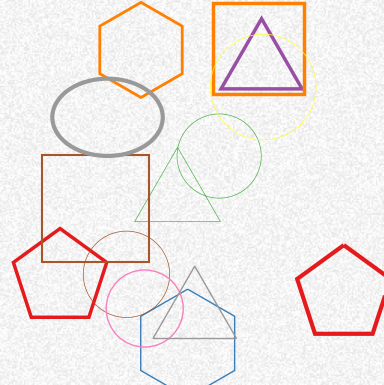[{"shape": "pentagon", "thickness": 3, "radius": 0.64, "center": [0.893, 0.236]}, {"shape": "pentagon", "thickness": 2.5, "radius": 0.64, "center": [0.156, 0.279]}, {"shape": "hexagon", "thickness": 1, "radius": 0.7, "center": [0.488, 0.108]}, {"shape": "triangle", "thickness": 0.5, "radius": 0.64, "center": [0.461, 0.489]}, {"shape": "circle", "thickness": 0.5, "radius": 0.55, "center": [0.569, 0.595]}, {"shape": "triangle", "thickness": 2.5, "radius": 0.61, "center": [0.679, 0.83]}, {"shape": "square", "thickness": 2.5, "radius": 0.59, "center": [0.671, 0.874]}, {"shape": "hexagon", "thickness": 2, "radius": 0.62, "center": [0.366, 0.87]}, {"shape": "circle", "thickness": 0.5, "radius": 0.69, "center": [0.684, 0.774]}, {"shape": "circle", "thickness": 0.5, "radius": 0.56, "center": [0.328, 0.287]}, {"shape": "square", "thickness": 1.5, "radius": 0.7, "center": [0.248, 0.459]}, {"shape": "circle", "thickness": 1, "radius": 0.5, "center": [0.376, 0.199]}, {"shape": "triangle", "thickness": 1, "radius": 0.63, "center": [0.506, 0.183]}, {"shape": "oval", "thickness": 3, "radius": 0.72, "center": [0.279, 0.695]}]